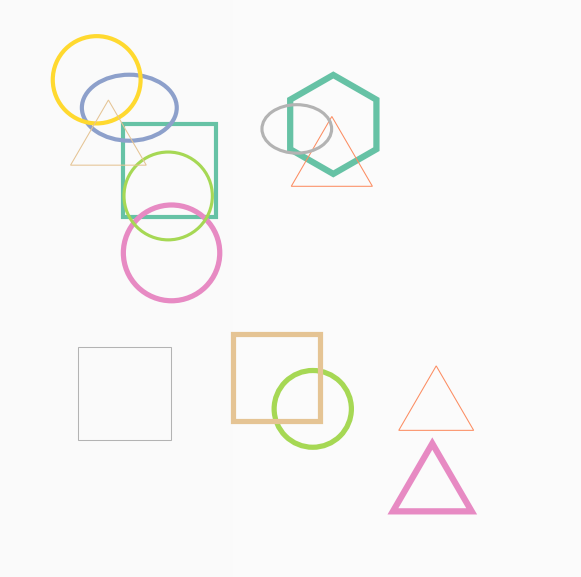[{"shape": "square", "thickness": 2, "radius": 0.4, "center": [0.292, 0.704]}, {"shape": "hexagon", "thickness": 3, "radius": 0.43, "center": [0.573, 0.784]}, {"shape": "triangle", "thickness": 0.5, "radius": 0.4, "center": [0.571, 0.717]}, {"shape": "triangle", "thickness": 0.5, "radius": 0.37, "center": [0.75, 0.291]}, {"shape": "oval", "thickness": 2, "radius": 0.41, "center": [0.222, 0.813]}, {"shape": "triangle", "thickness": 3, "radius": 0.39, "center": [0.744, 0.153]}, {"shape": "circle", "thickness": 2.5, "radius": 0.41, "center": [0.295, 0.561]}, {"shape": "circle", "thickness": 2.5, "radius": 0.33, "center": [0.538, 0.291]}, {"shape": "circle", "thickness": 1.5, "radius": 0.38, "center": [0.289, 0.66]}, {"shape": "circle", "thickness": 2, "radius": 0.38, "center": [0.166, 0.861]}, {"shape": "square", "thickness": 2.5, "radius": 0.38, "center": [0.476, 0.345]}, {"shape": "triangle", "thickness": 0.5, "radius": 0.38, "center": [0.187, 0.751]}, {"shape": "oval", "thickness": 1.5, "radius": 0.3, "center": [0.511, 0.776]}, {"shape": "square", "thickness": 0.5, "radius": 0.4, "center": [0.215, 0.318]}]